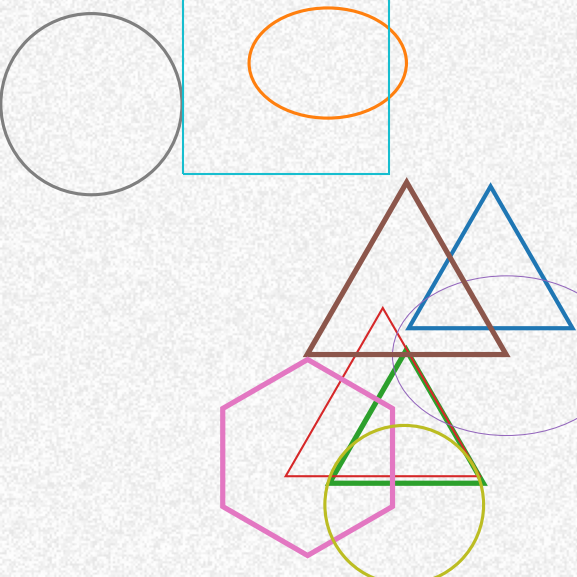[{"shape": "triangle", "thickness": 2, "radius": 0.82, "center": [0.85, 0.513]}, {"shape": "oval", "thickness": 1.5, "radius": 0.68, "center": [0.568, 0.89]}, {"shape": "triangle", "thickness": 2.5, "radius": 0.77, "center": [0.704, 0.239]}, {"shape": "triangle", "thickness": 1, "radius": 0.97, "center": [0.663, 0.272]}, {"shape": "oval", "thickness": 0.5, "radius": 0.99, "center": [0.877, 0.383]}, {"shape": "triangle", "thickness": 2.5, "radius": 0.99, "center": [0.704, 0.485]}, {"shape": "hexagon", "thickness": 2.5, "radius": 0.85, "center": [0.533, 0.207]}, {"shape": "circle", "thickness": 1.5, "radius": 0.78, "center": [0.158, 0.819]}, {"shape": "circle", "thickness": 1.5, "radius": 0.69, "center": [0.7, 0.125]}, {"shape": "square", "thickness": 1, "radius": 0.89, "center": [0.496, 0.876]}]